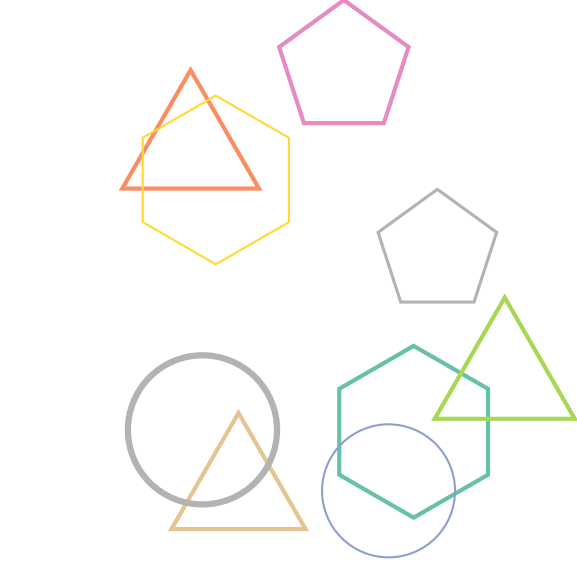[{"shape": "hexagon", "thickness": 2, "radius": 0.74, "center": [0.716, 0.251]}, {"shape": "triangle", "thickness": 2, "radius": 0.68, "center": [0.33, 0.741]}, {"shape": "circle", "thickness": 1, "radius": 0.58, "center": [0.673, 0.149]}, {"shape": "pentagon", "thickness": 2, "radius": 0.59, "center": [0.595, 0.881]}, {"shape": "triangle", "thickness": 2, "radius": 0.7, "center": [0.874, 0.344]}, {"shape": "hexagon", "thickness": 1, "radius": 0.73, "center": [0.374, 0.688]}, {"shape": "triangle", "thickness": 2, "radius": 0.67, "center": [0.413, 0.15]}, {"shape": "circle", "thickness": 3, "radius": 0.65, "center": [0.351, 0.255]}, {"shape": "pentagon", "thickness": 1.5, "radius": 0.54, "center": [0.757, 0.563]}]